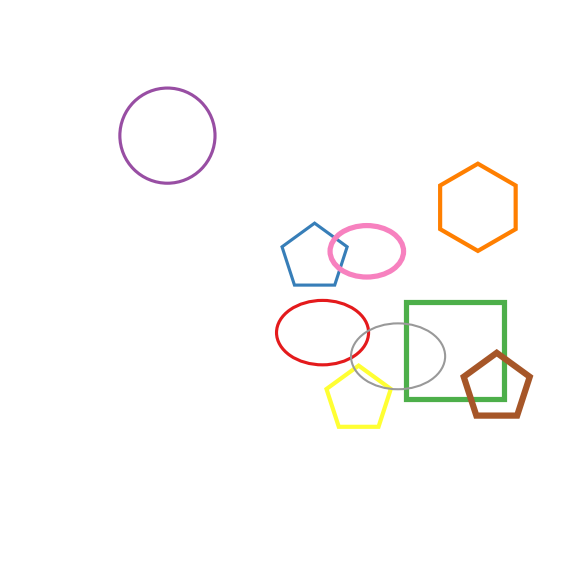[{"shape": "oval", "thickness": 1.5, "radius": 0.4, "center": [0.559, 0.423]}, {"shape": "pentagon", "thickness": 1.5, "radius": 0.3, "center": [0.545, 0.553]}, {"shape": "square", "thickness": 2.5, "radius": 0.42, "center": [0.788, 0.392]}, {"shape": "circle", "thickness": 1.5, "radius": 0.41, "center": [0.29, 0.764]}, {"shape": "hexagon", "thickness": 2, "radius": 0.38, "center": [0.828, 0.64]}, {"shape": "pentagon", "thickness": 2, "radius": 0.29, "center": [0.621, 0.307]}, {"shape": "pentagon", "thickness": 3, "radius": 0.3, "center": [0.86, 0.328]}, {"shape": "oval", "thickness": 2.5, "radius": 0.32, "center": [0.635, 0.564]}, {"shape": "oval", "thickness": 1, "radius": 0.41, "center": [0.689, 0.382]}]